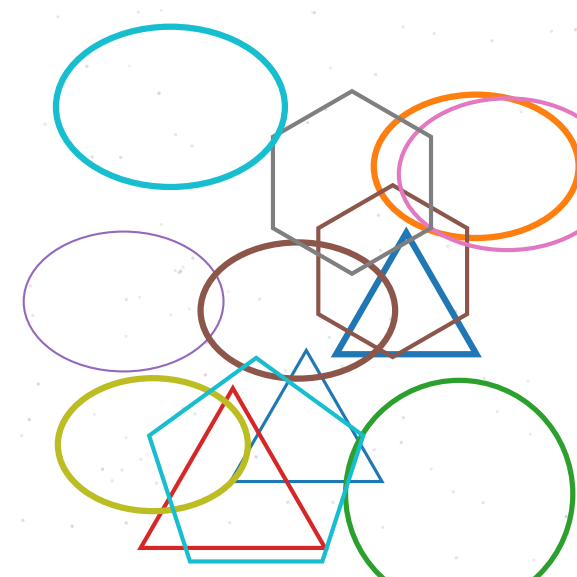[{"shape": "triangle", "thickness": 1.5, "radius": 0.76, "center": [0.53, 0.241]}, {"shape": "triangle", "thickness": 3, "radius": 0.7, "center": [0.704, 0.456]}, {"shape": "oval", "thickness": 3, "radius": 0.89, "center": [0.825, 0.711]}, {"shape": "circle", "thickness": 2.5, "radius": 0.98, "center": [0.795, 0.144]}, {"shape": "triangle", "thickness": 2, "radius": 0.92, "center": [0.403, 0.142]}, {"shape": "oval", "thickness": 1, "radius": 0.86, "center": [0.214, 0.477]}, {"shape": "hexagon", "thickness": 2, "radius": 0.74, "center": [0.68, 0.53]}, {"shape": "oval", "thickness": 3, "radius": 0.84, "center": [0.516, 0.461]}, {"shape": "oval", "thickness": 2, "radius": 0.94, "center": [0.878, 0.697]}, {"shape": "hexagon", "thickness": 2, "radius": 0.79, "center": [0.609, 0.683]}, {"shape": "oval", "thickness": 3, "radius": 0.82, "center": [0.265, 0.229]}, {"shape": "pentagon", "thickness": 2, "radius": 0.97, "center": [0.444, 0.185]}, {"shape": "oval", "thickness": 3, "radius": 0.99, "center": [0.295, 0.814]}]